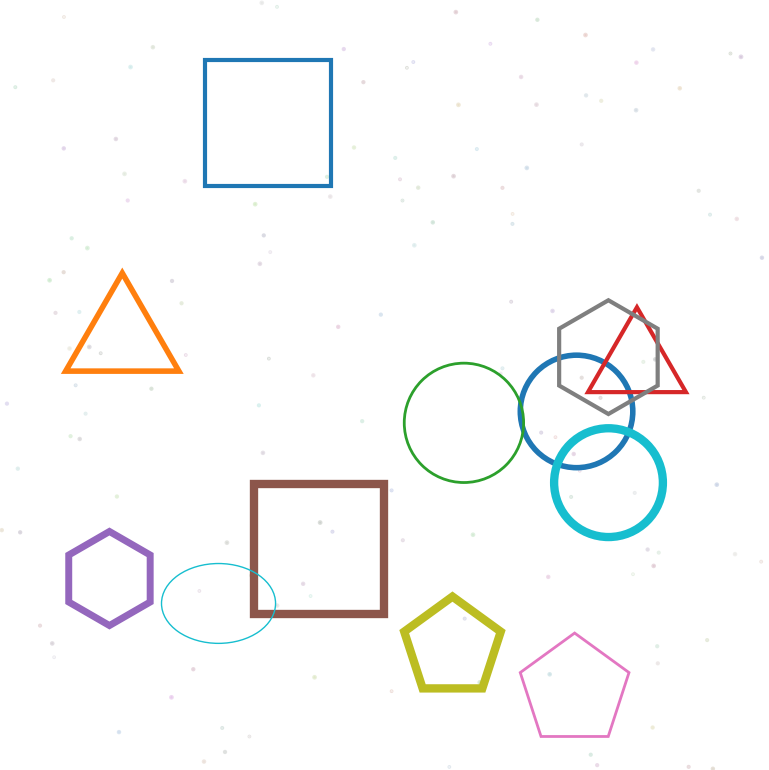[{"shape": "square", "thickness": 1.5, "radius": 0.41, "center": [0.348, 0.84]}, {"shape": "circle", "thickness": 2, "radius": 0.37, "center": [0.749, 0.466]}, {"shape": "triangle", "thickness": 2, "radius": 0.42, "center": [0.159, 0.56]}, {"shape": "circle", "thickness": 1, "radius": 0.39, "center": [0.603, 0.451]}, {"shape": "triangle", "thickness": 1.5, "radius": 0.37, "center": [0.827, 0.527]}, {"shape": "hexagon", "thickness": 2.5, "radius": 0.31, "center": [0.142, 0.249]}, {"shape": "square", "thickness": 3, "radius": 0.42, "center": [0.414, 0.287]}, {"shape": "pentagon", "thickness": 1, "radius": 0.37, "center": [0.746, 0.104]}, {"shape": "hexagon", "thickness": 1.5, "radius": 0.37, "center": [0.79, 0.536]}, {"shape": "pentagon", "thickness": 3, "radius": 0.33, "center": [0.588, 0.159]}, {"shape": "circle", "thickness": 3, "radius": 0.35, "center": [0.79, 0.373]}, {"shape": "oval", "thickness": 0.5, "radius": 0.37, "center": [0.284, 0.216]}]